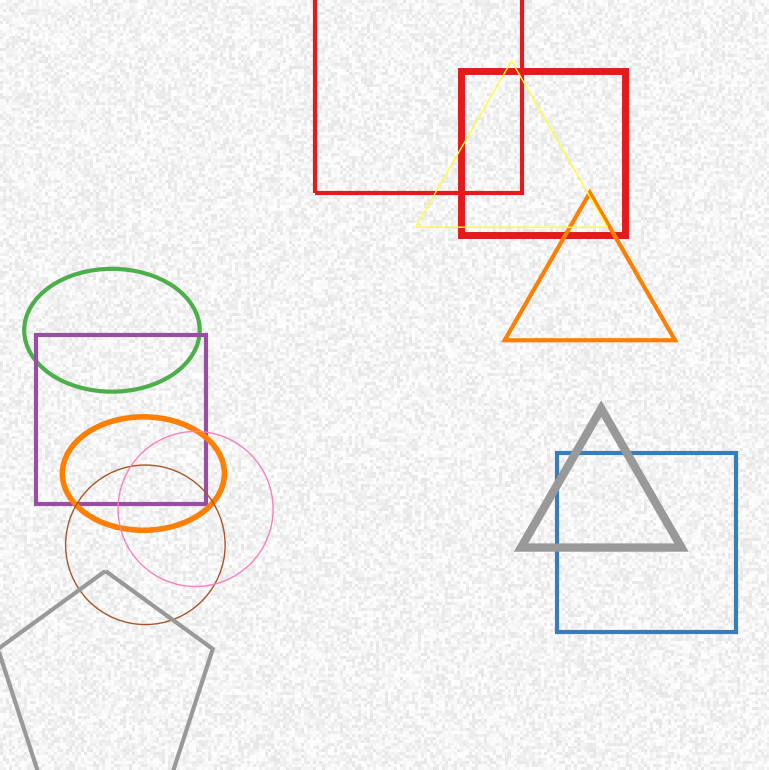[{"shape": "square", "thickness": 2.5, "radius": 0.53, "center": [0.706, 0.802]}, {"shape": "square", "thickness": 1.5, "radius": 0.67, "center": [0.543, 0.884]}, {"shape": "square", "thickness": 1.5, "radius": 0.58, "center": [0.839, 0.296]}, {"shape": "oval", "thickness": 1.5, "radius": 0.57, "center": [0.145, 0.571]}, {"shape": "square", "thickness": 1.5, "radius": 0.55, "center": [0.157, 0.455]}, {"shape": "oval", "thickness": 2, "radius": 0.53, "center": [0.186, 0.385]}, {"shape": "triangle", "thickness": 1.5, "radius": 0.64, "center": [0.766, 0.622]}, {"shape": "triangle", "thickness": 0.5, "radius": 0.72, "center": [0.664, 0.777]}, {"shape": "circle", "thickness": 0.5, "radius": 0.52, "center": [0.189, 0.292]}, {"shape": "circle", "thickness": 0.5, "radius": 0.5, "center": [0.254, 0.339]}, {"shape": "pentagon", "thickness": 1.5, "radius": 0.73, "center": [0.137, 0.112]}, {"shape": "triangle", "thickness": 3, "radius": 0.6, "center": [0.781, 0.349]}]